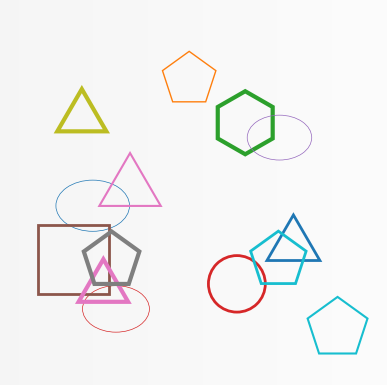[{"shape": "oval", "thickness": 0.5, "radius": 0.47, "center": [0.239, 0.466]}, {"shape": "triangle", "thickness": 2, "radius": 0.39, "center": [0.757, 0.363]}, {"shape": "pentagon", "thickness": 1, "radius": 0.36, "center": [0.488, 0.794]}, {"shape": "hexagon", "thickness": 3, "radius": 0.41, "center": [0.633, 0.681]}, {"shape": "oval", "thickness": 0.5, "radius": 0.43, "center": [0.299, 0.198]}, {"shape": "circle", "thickness": 2, "radius": 0.37, "center": [0.611, 0.263]}, {"shape": "oval", "thickness": 0.5, "radius": 0.42, "center": [0.721, 0.643]}, {"shape": "square", "thickness": 2, "radius": 0.45, "center": [0.189, 0.326]}, {"shape": "triangle", "thickness": 3, "radius": 0.37, "center": [0.267, 0.253]}, {"shape": "triangle", "thickness": 1.5, "radius": 0.46, "center": [0.336, 0.511]}, {"shape": "pentagon", "thickness": 3, "radius": 0.38, "center": [0.288, 0.323]}, {"shape": "triangle", "thickness": 3, "radius": 0.37, "center": [0.211, 0.695]}, {"shape": "pentagon", "thickness": 1.5, "radius": 0.41, "center": [0.871, 0.148]}, {"shape": "pentagon", "thickness": 2, "radius": 0.38, "center": [0.718, 0.324]}]